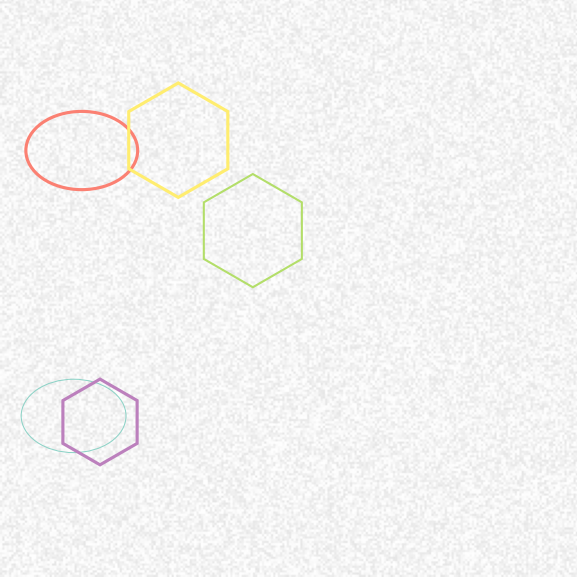[{"shape": "oval", "thickness": 0.5, "radius": 0.45, "center": [0.127, 0.279]}, {"shape": "oval", "thickness": 1.5, "radius": 0.48, "center": [0.142, 0.738]}, {"shape": "hexagon", "thickness": 1, "radius": 0.49, "center": [0.438, 0.6]}, {"shape": "hexagon", "thickness": 1.5, "radius": 0.37, "center": [0.173, 0.268]}, {"shape": "hexagon", "thickness": 1.5, "radius": 0.5, "center": [0.309, 0.756]}]